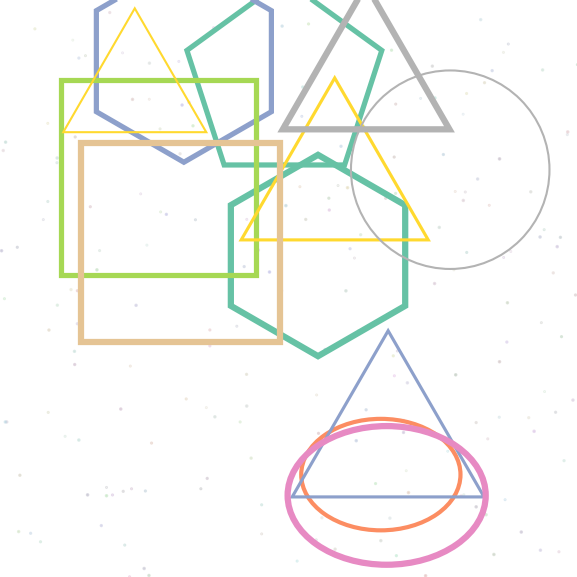[{"shape": "hexagon", "thickness": 3, "radius": 0.87, "center": [0.551, 0.557]}, {"shape": "pentagon", "thickness": 2.5, "radius": 0.89, "center": [0.492, 0.857]}, {"shape": "oval", "thickness": 2, "radius": 0.69, "center": [0.659, 0.177]}, {"shape": "hexagon", "thickness": 2.5, "radius": 0.87, "center": [0.318, 0.893]}, {"shape": "triangle", "thickness": 1.5, "radius": 0.96, "center": [0.672, 0.235]}, {"shape": "oval", "thickness": 3, "radius": 0.86, "center": [0.67, 0.141]}, {"shape": "square", "thickness": 2.5, "radius": 0.84, "center": [0.275, 0.692]}, {"shape": "triangle", "thickness": 1, "radius": 0.71, "center": [0.233, 0.842]}, {"shape": "triangle", "thickness": 1.5, "radius": 0.93, "center": [0.58, 0.677]}, {"shape": "square", "thickness": 3, "radius": 0.86, "center": [0.312, 0.58]}, {"shape": "triangle", "thickness": 3, "radius": 0.83, "center": [0.634, 0.858]}, {"shape": "circle", "thickness": 1, "radius": 0.86, "center": [0.78, 0.705]}]